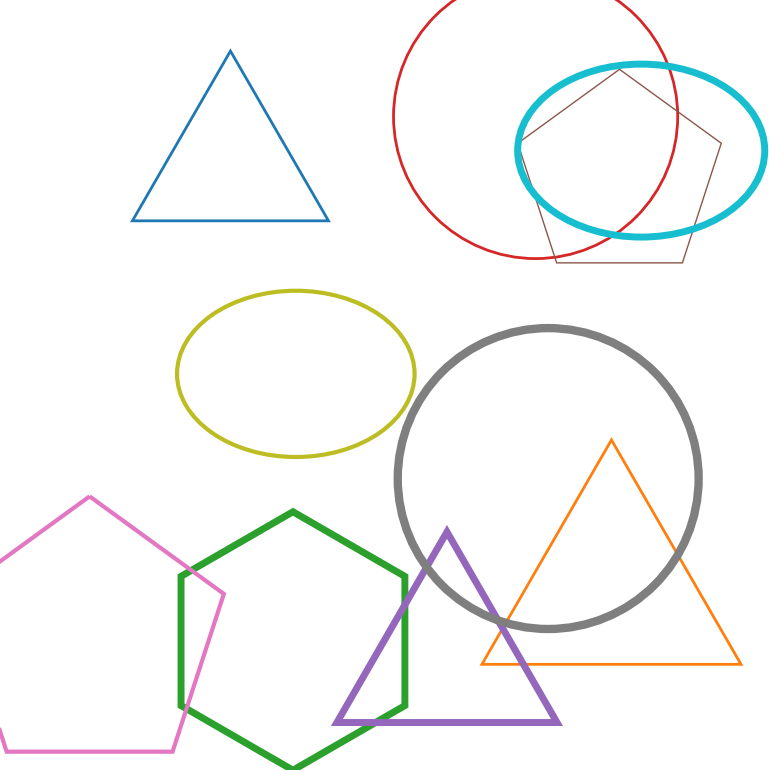[{"shape": "triangle", "thickness": 1, "radius": 0.74, "center": [0.299, 0.787]}, {"shape": "triangle", "thickness": 1, "radius": 0.97, "center": [0.794, 0.234]}, {"shape": "hexagon", "thickness": 2.5, "radius": 0.84, "center": [0.38, 0.168]}, {"shape": "circle", "thickness": 1, "radius": 0.92, "center": [0.696, 0.849]}, {"shape": "triangle", "thickness": 2.5, "radius": 0.83, "center": [0.58, 0.144]}, {"shape": "pentagon", "thickness": 0.5, "radius": 0.69, "center": [0.805, 0.771]}, {"shape": "pentagon", "thickness": 1.5, "radius": 0.92, "center": [0.116, 0.172]}, {"shape": "circle", "thickness": 3, "radius": 0.98, "center": [0.712, 0.379]}, {"shape": "oval", "thickness": 1.5, "radius": 0.77, "center": [0.384, 0.514]}, {"shape": "oval", "thickness": 2.5, "radius": 0.8, "center": [0.833, 0.804]}]